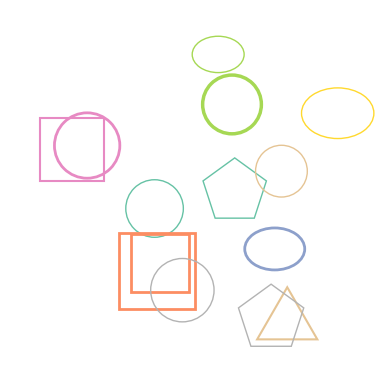[{"shape": "circle", "thickness": 1, "radius": 0.37, "center": [0.401, 0.458]}, {"shape": "pentagon", "thickness": 1, "radius": 0.43, "center": [0.61, 0.503]}, {"shape": "square", "thickness": 2, "radius": 0.49, "center": [0.408, 0.297]}, {"shape": "square", "thickness": 2, "radius": 0.37, "center": [0.416, 0.317]}, {"shape": "oval", "thickness": 2, "radius": 0.39, "center": [0.714, 0.353]}, {"shape": "square", "thickness": 1.5, "radius": 0.41, "center": [0.187, 0.612]}, {"shape": "circle", "thickness": 2, "radius": 0.42, "center": [0.226, 0.622]}, {"shape": "oval", "thickness": 1, "radius": 0.34, "center": [0.567, 0.859]}, {"shape": "circle", "thickness": 2.5, "radius": 0.38, "center": [0.603, 0.729]}, {"shape": "oval", "thickness": 1, "radius": 0.47, "center": [0.877, 0.706]}, {"shape": "triangle", "thickness": 1.5, "radius": 0.45, "center": [0.746, 0.164]}, {"shape": "circle", "thickness": 1, "radius": 0.34, "center": [0.731, 0.555]}, {"shape": "pentagon", "thickness": 1, "radius": 0.45, "center": [0.704, 0.173]}, {"shape": "circle", "thickness": 1, "radius": 0.41, "center": [0.474, 0.246]}]